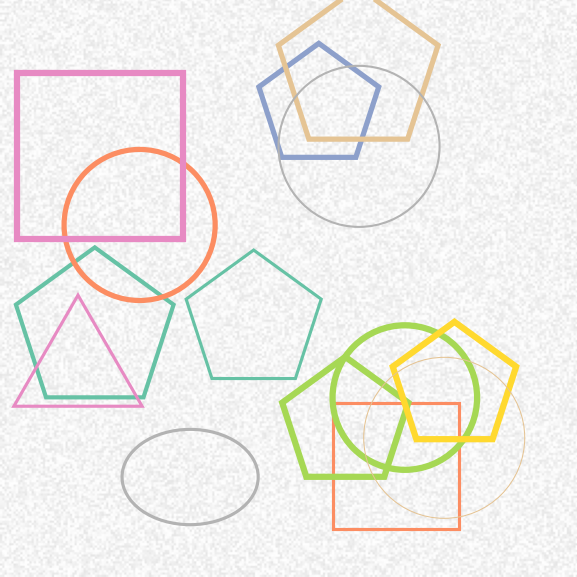[{"shape": "pentagon", "thickness": 2, "radius": 0.72, "center": [0.164, 0.427]}, {"shape": "pentagon", "thickness": 1.5, "radius": 0.61, "center": [0.439, 0.443]}, {"shape": "circle", "thickness": 2.5, "radius": 0.65, "center": [0.242, 0.61]}, {"shape": "square", "thickness": 1.5, "radius": 0.54, "center": [0.686, 0.192]}, {"shape": "pentagon", "thickness": 2.5, "radius": 0.55, "center": [0.552, 0.815]}, {"shape": "square", "thickness": 3, "radius": 0.72, "center": [0.174, 0.73]}, {"shape": "triangle", "thickness": 1.5, "radius": 0.64, "center": [0.135, 0.36]}, {"shape": "pentagon", "thickness": 3, "radius": 0.57, "center": [0.598, 0.266]}, {"shape": "circle", "thickness": 3, "radius": 0.63, "center": [0.701, 0.311]}, {"shape": "pentagon", "thickness": 3, "radius": 0.56, "center": [0.787, 0.33]}, {"shape": "pentagon", "thickness": 2.5, "radius": 0.73, "center": [0.62, 0.876]}, {"shape": "circle", "thickness": 0.5, "radius": 0.7, "center": [0.769, 0.241]}, {"shape": "circle", "thickness": 1, "radius": 0.7, "center": [0.622, 0.746]}, {"shape": "oval", "thickness": 1.5, "radius": 0.59, "center": [0.329, 0.173]}]